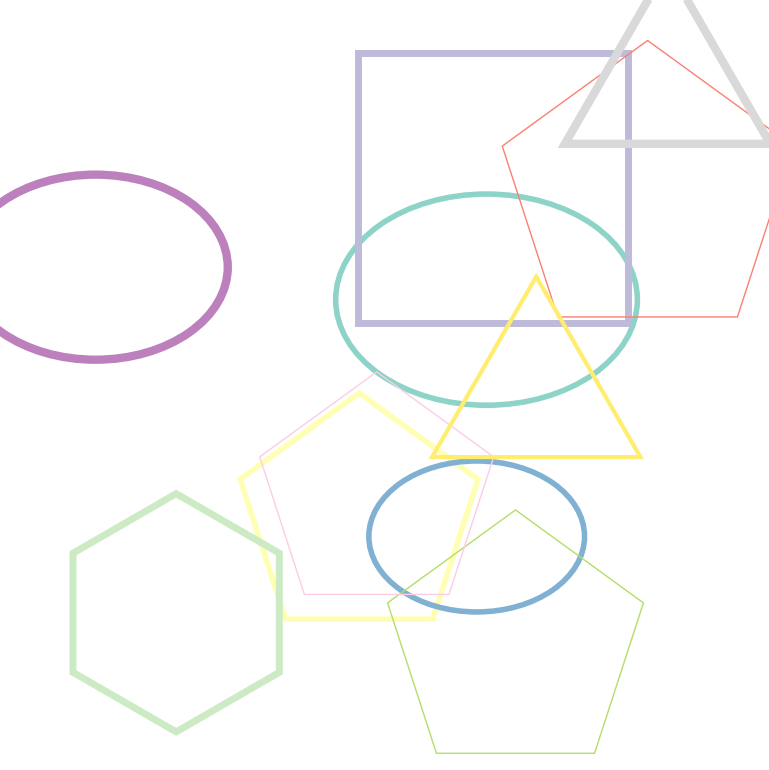[{"shape": "oval", "thickness": 2, "radius": 0.98, "center": [0.632, 0.611]}, {"shape": "pentagon", "thickness": 2, "radius": 0.81, "center": [0.466, 0.327]}, {"shape": "square", "thickness": 2.5, "radius": 0.88, "center": [0.64, 0.755]}, {"shape": "pentagon", "thickness": 0.5, "radius": 0.99, "center": [0.841, 0.749]}, {"shape": "oval", "thickness": 2, "radius": 0.7, "center": [0.619, 0.303]}, {"shape": "pentagon", "thickness": 0.5, "radius": 0.87, "center": [0.669, 0.163]}, {"shape": "pentagon", "thickness": 0.5, "radius": 0.8, "center": [0.489, 0.357]}, {"shape": "triangle", "thickness": 3, "radius": 0.77, "center": [0.867, 0.89]}, {"shape": "oval", "thickness": 3, "radius": 0.86, "center": [0.124, 0.653]}, {"shape": "hexagon", "thickness": 2.5, "radius": 0.77, "center": [0.229, 0.204]}, {"shape": "triangle", "thickness": 1.5, "radius": 0.78, "center": [0.696, 0.485]}]